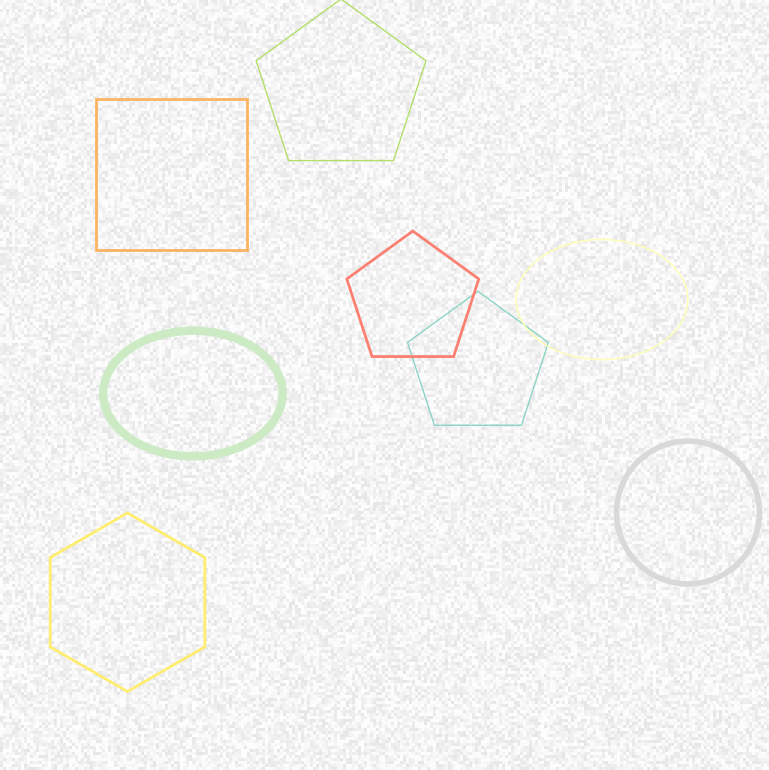[{"shape": "pentagon", "thickness": 0.5, "radius": 0.48, "center": [0.621, 0.526]}, {"shape": "oval", "thickness": 0.5, "radius": 0.56, "center": [0.782, 0.611]}, {"shape": "pentagon", "thickness": 1, "radius": 0.45, "center": [0.536, 0.61]}, {"shape": "square", "thickness": 1, "radius": 0.49, "center": [0.223, 0.773]}, {"shape": "pentagon", "thickness": 0.5, "radius": 0.58, "center": [0.443, 0.885]}, {"shape": "circle", "thickness": 2, "radius": 0.46, "center": [0.894, 0.334]}, {"shape": "oval", "thickness": 3, "radius": 0.58, "center": [0.251, 0.489]}, {"shape": "hexagon", "thickness": 1, "radius": 0.58, "center": [0.166, 0.218]}]